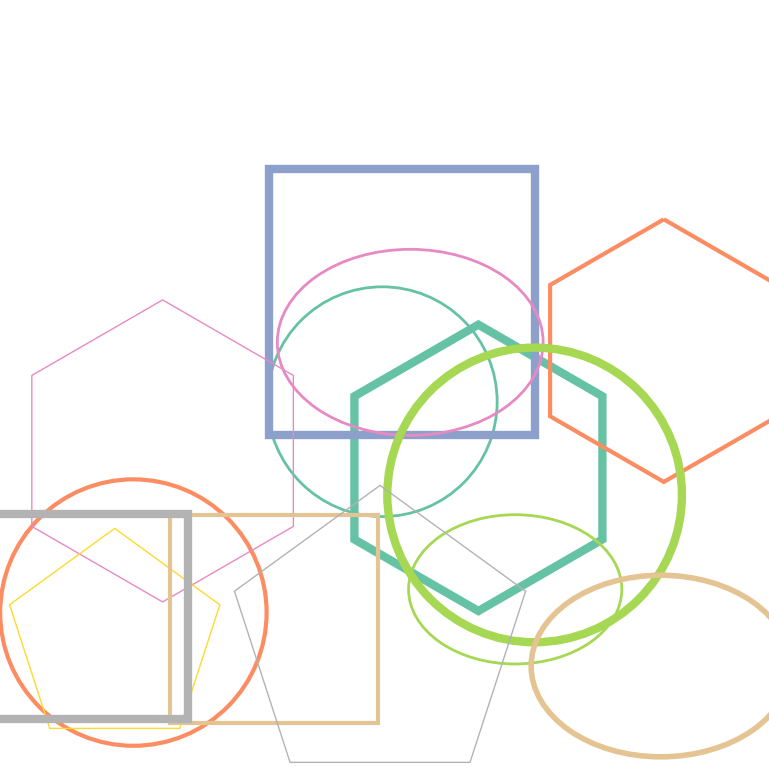[{"shape": "circle", "thickness": 1, "radius": 0.75, "center": [0.496, 0.478]}, {"shape": "hexagon", "thickness": 3, "radius": 0.93, "center": [0.621, 0.392]}, {"shape": "circle", "thickness": 1.5, "radius": 0.87, "center": [0.173, 0.204]}, {"shape": "hexagon", "thickness": 1.5, "radius": 0.85, "center": [0.862, 0.545]}, {"shape": "square", "thickness": 3, "radius": 0.86, "center": [0.523, 0.607]}, {"shape": "hexagon", "thickness": 0.5, "radius": 0.98, "center": [0.211, 0.414]}, {"shape": "oval", "thickness": 1, "radius": 0.86, "center": [0.533, 0.555]}, {"shape": "circle", "thickness": 3, "radius": 0.96, "center": [0.694, 0.357]}, {"shape": "oval", "thickness": 1, "radius": 0.69, "center": [0.669, 0.235]}, {"shape": "pentagon", "thickness": 0.5, "radius": 0.72, "center": [0.149, 0.17]}, {"shape": "square", "thickness": 1.5, "radius": 0.68, "center": [0.356, 0.196]}, {"shape": "oval", "thickness": 2, "radius": 0.84, "center": [0.858, 0.135]}, {"shape": "square", "thickness": 3, "radius": 0.67, "center": [0.111, 0.2]}, {"shape": "pentagon", "thickness": 0.5, "radius": 0.99, "center": [0.494, 0.171]}]